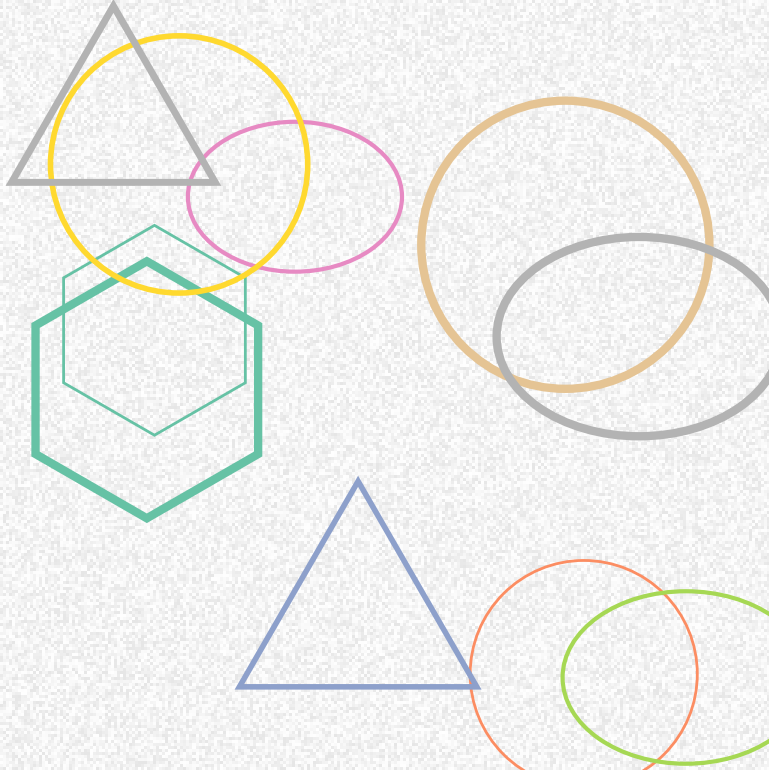[{"shape": "hexagon", "thickness": 1, "radius": 0.68, "center": [0.201, 0.571]}, {"shape": "hexagon", "thickness": 3, "radius": 0.83, "center": [0.191, 0.494]}, {"shape": "circle", "thickness": 1, "radius": 0.74, "center": [0.758, 0.125]}, {"shape": "triangle", "thickness": 2, "radius": 0.89, "center": [0.465, 0.197]}, {"shape": "oval", "thickness": 1.5, "radius": 0.7, "center": [0.383, 0.745]}, {"shape": "oval", "thickness": 1.5, "radius": 0.8, "center": [0.891, 0.12]}, {"shape": "circle", "thickness": 2, "radius": 0.84, "center": [0.233, 0.786]}, {"shape": "circle", "thickness": 3, "radius": 0.94, "center": [0.734, 0.682]}, {"shape": "oval", "thickness": 3, "radius": 0.92, "center": [0.83, 0.563]}, {"shape": "triangle", "thickness": 2.5, "radius": 0.76, "center": [0.147, 0.84]}]